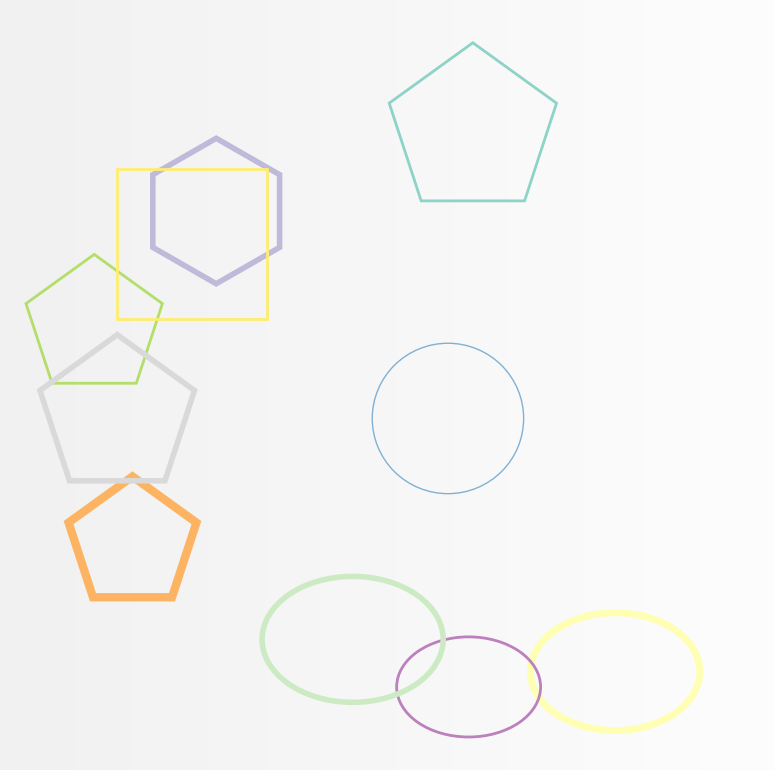[{"shape": "pentagon", "thickness": 1, "radius": 0.57, "center": [0.61, 0.831]}, {"shape": "oval", "thickness": 2.5, "radius": 0.55, "center": [0.794, 0.128]}, {"shape": "hexagon", "thickness": 2, "radius": 0.47, "center": [0.279, 0.726]}, {"shape": "circle", "thickness": 0.5, "radius": 0.49, "center": [0.578, 0.457]}, {"shape": "pentagon", "thickness": 3, "radius": 0.43, "center": [0.171, 0.295]}, {"shape": "pentagon", "thickness": 1, "radius": 0.46, "center": [0.122, 0.577]}, {"shape": "pentagon", "thickness": 2, "radius": 0.52, "center": [0.151, 0.46]}, {"shape": "oval", "thickness": 1, "radius": 0.46, "center": [0.605, 0.108]}, {"shape": "oval", "thickness": 2, "radius": 0.58, "center": [0.455, 0.17]}, {"shape": "square", "thickness": 1, "radius": 0.49, "center": [0.248, 0.683]}]